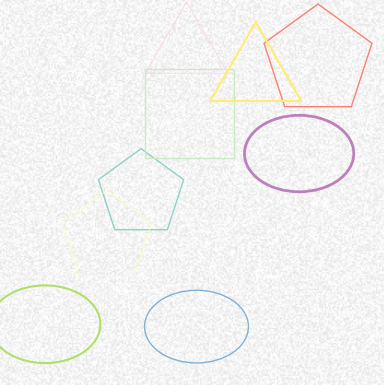[{"shape": "pentagon", "thickness": 1, "radius": 0.58, "center": [0.366, 0.497]}, {"shape": "pentagon", "thickness": 0.5, "radius": 0.61, "center": [0.278, 0.383]}, {"shape": "pentagon", "thickness": 1, "radius": 0.74, "center": [0.826, 0.842]}, {"shape": "oval", "thickness": 1, "radius": 0.67, "center": [0.51, 0.152]}, {"shape": "oval", "thickness": 1.5, "radius": 0.72, "center": [0.117, 0.158]}, {"shape": "triangle", "thickness": 0.5, "radius": 0.62, "center": [0.485, 0.872]}, {"shape": "oval", "thickness": 2, "radius": 0.71, "center": [0.777, 0.601]}, {"shape": "square", "thickness": 1, "radius": 0.58, "center": [0.492, 0.706]}, {"shape": "triangle", "thickness": 1.5, "radius": 0.68, "center": [0.664, 0.806]}]